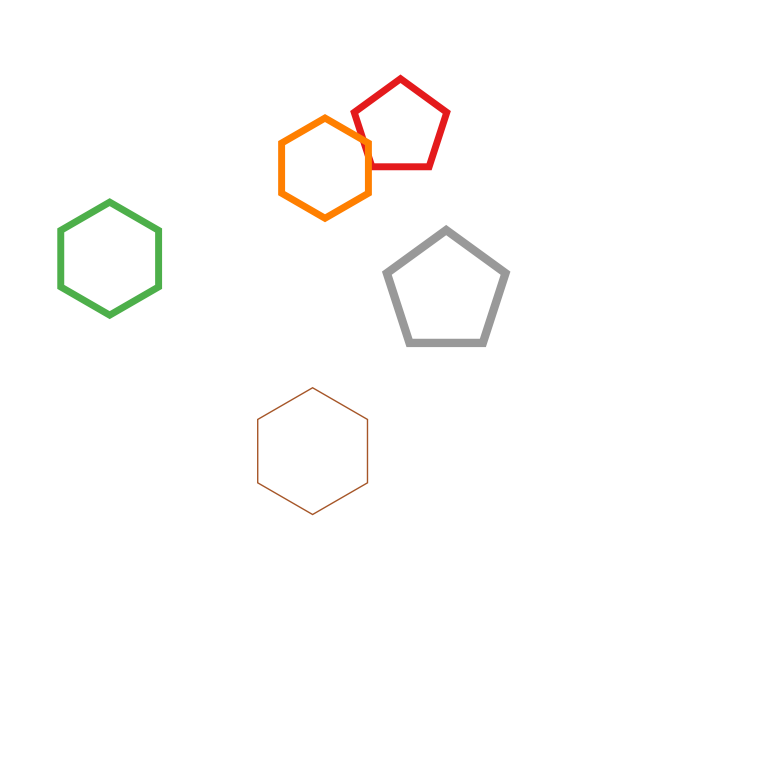[{"shape": "pentagon", "thickness": 2.5, "radius": 0.32, "center": [0.52, 0.835]}, {"shape": "hexagon", "thickness": 2.5, "radius": 0.37, "center": [0.142, 0.664]}, {"shape": "hexagon", "thickness": 2.5, "radius": 0.33, "center": [0.422, 0.782]}, {"shape": "hexagon", "thickness": 0.5, "radius": 0.41, "center": [0.406, 0.414]}, {"shape": "pentagon", "thickness": 3, "radius": 0.41, "center": [0.579, 0.62]}]